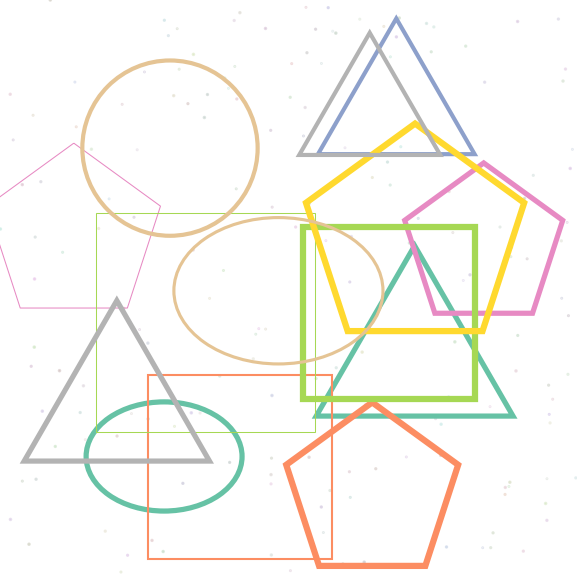[{"shape": "triangle", "thickness": 2.5, "radius": 0.98, "center": [0.718, 0.377]}, {"shape": "oval", "thickness": 2.5, "radius": 0.68, "center": [0.284, 0.209]}, {"shape": "square", "thickness": 1, "radius": 0.8, "center": [0.415, 0.191]}, {"shape": "pentagon", "thickness": 3, "radius": 0.78, "center": [0.645, 0.146]}, {"shape": "triangle", "thickness": 2, "radius": 0.78, "center": [0.686, 0.81]}, {"shape": "pentagon", "thickness": 0.5, "radius": 0.79, "center": [0.128, 0.593]}, {"shape": "pentagon", "thickness": 2.5, "radius": 0.72, "center": [0.838, 0.573]}, {"shape": "square", "thickness": 3, "radius": 0.75, "center": [0.674, 0.457]}, {"shape": "square", "thickness": 0.5, "radius": 0.95, "center": [0.356, 0.441]}, {"shape": "pentagon", "thickness": 3, "radius": 0.99, "center": [0.719, 0.587]}, {"shape": "oval", "thickness": 1.5, "radius": 0.91, "center": [0.482, 0.496]}, {"shape": "circle", "thickness": 2, "radius": 0.76, "center": [0.294, 0.743]}, {"shape": "triangle", "thickness": 2.5, "radius": 0.93, "center": [0.202, 0.293]}, {"shape": "triangle", "thickness": 2, "radius": 0.71, "center": [0.64, 0.801]}]